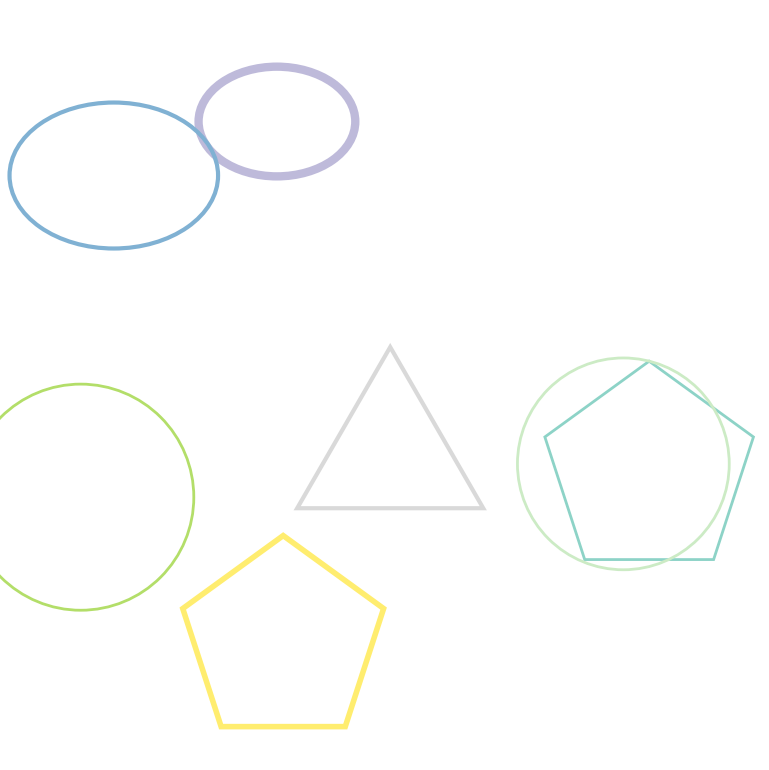[{"shape": "pentagon", "thickness": 1, "radius": 0.71, "center": [0.843, 0.389]}, {"shape": "oval", "thickness": 3, "radius": 0.51, "center": [0.36, 0.842]}, {"shape": "oval", "thickness": 1.5, "radius": 0.68, "center": [0.148, 0.772]}, {"shape": "circle", "thickness": 1, "radius": 0.73, "center": [0.105, 0.354]}, {"shape": "triangle", "thickness": 1.5, "radius": 0.7, "center": [0.507, 0.41]}, {"shape": "circle", "thickness": 1, "radius": 0.69, "center": [0.81, 0.398]}, {"shape": "pentagon", "thickness": 2, "radius": 0.69, "center": [0.368, 0.167]}]